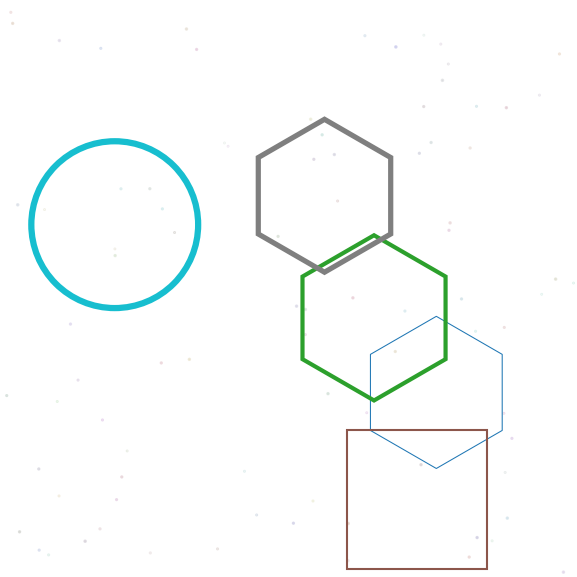[{"shape": "hexagon", "thickness": 0.5, "radius": 0.66, "center": [0.756, 0.32]}, {"shape": "hexagon", "thickness": 2, "radius": 0.72, "center": [0.648, 0.449]}, {"shape": "square", "thickness": 1, "radius": 0.6, "center": [0.722, 0.134]}, {"shape": "hexagon", "thickness": 2.5, "radius": 0.66, "center": [0.562, 0.66]}, {"shape": "circle", "thickness": 3, "radius": 0.72, "center": [0.199, 0.61]}]